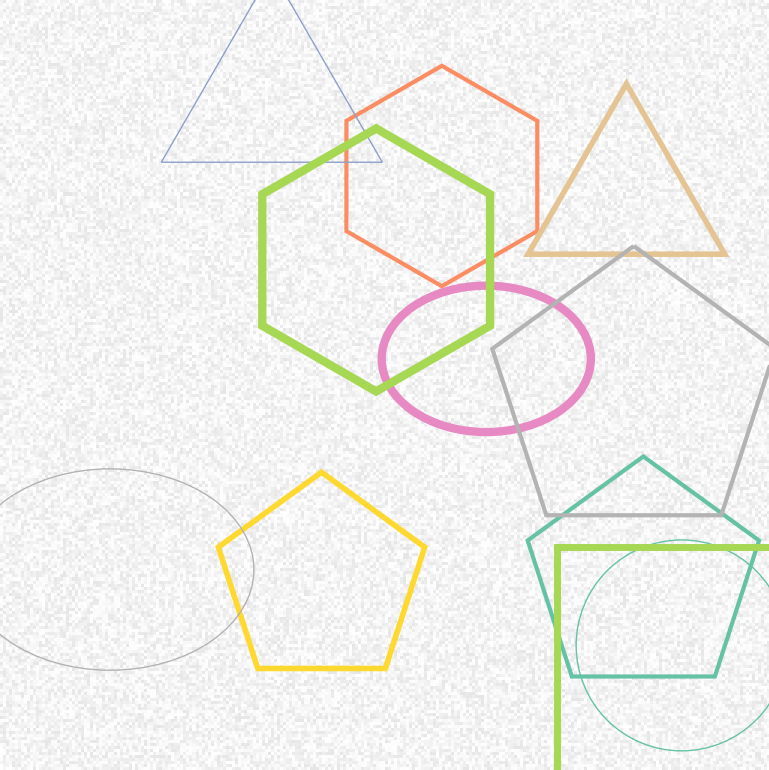[{"shape": "circle", "thickness": 0.5, "radius": 0.68, "center": [0.885, 0.162]}, {"shape": "pentagon", "thickness": 1.5, "radius": 0.79, "center": [0.836, 0.249]}, {"shape": "hexagon", "thickness": 1.5, "radius": 0.72, "center": [0.574, 0.771]}, {"shape": "triangle", "thickness": 0.5, "radius": 0.83, "center": [0.353, 0.872]}, {"shape": "oval", "thickness": 3, "radius": 0.68, "center": [0.632, 0.534]}, {"shape": "hexagon", "thickness": 3, "radius": 0.85, "center": [0.489, 0.662]}, {"shape": "square", "thickness": 2.5, "radius": 0.88, "center": [0.899, 0.115]}, {"shape": "pentagon", "thickness": 2, "radius": 0.7, "center": [0.418, 0.246]}, {"shape": "triangle", "thickness": 2, "radius": 0.74, "center": [0.814, 0.744]}, {"shape": "pentagon", "thickness": 1.5, "radius": 0.97, "center": [0.823, 0.487]}, {"shape": "oval", "thickness": 0.5, "radius": 0.93, "center": [0.143, 0.26]}]